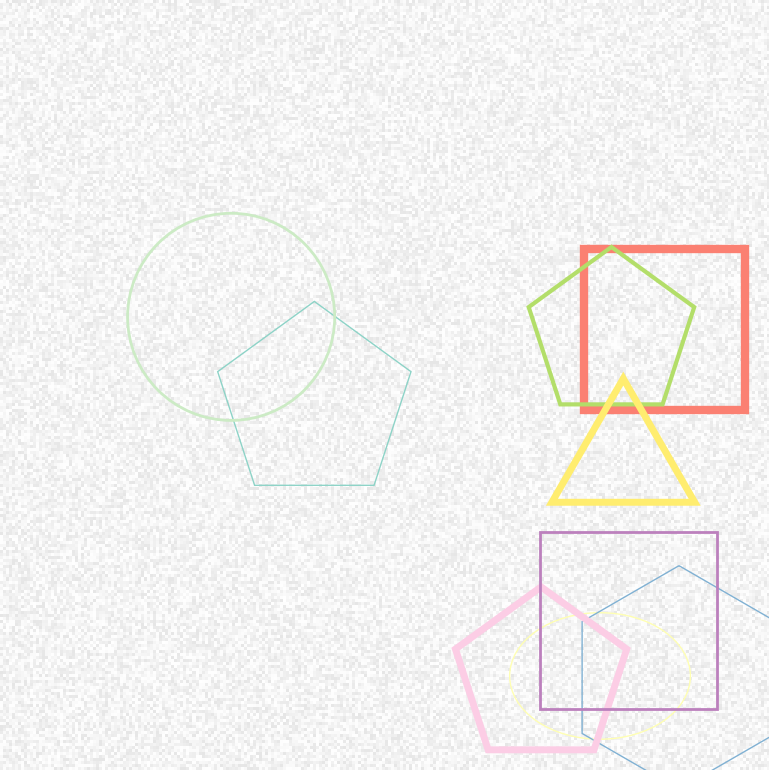[{"shape": "pentagon", "thickness": 0.5, "radius": 0.66, "center": [0.408, 0.477]}, {"shape": "oval", "thickness": 0.5, "radius": 0.59, "center": [0.779, 0.122]}, {"shape": "square", "thickness": 3, "radius": 0.52, "center": [0.863, 0.572]}, {"shape": "hexagon", "thickness": 0.5, "radius": 0.73, "center": [0.882, 0.12]}, {"shape": "pentagon", "thickness": 1.5, "radius": 0.56, "center": [0.794, 0.566]}, {"shape": "pentagon", "thickness": 2.5, "radius": 0.58, "center": [0.703, 0.121]}, {"shape": "square", "thickness": 1, "radius": 0.58, "center": [0.816, 0.195]}, {"shape": "circle", "thickness": 1, "radius": 0.67, "center": [0.3, 0.589]}, {"shape": "triangle", "thickness": 2.5, "radius": 0.54, "center": [0.809, 0.401]}]